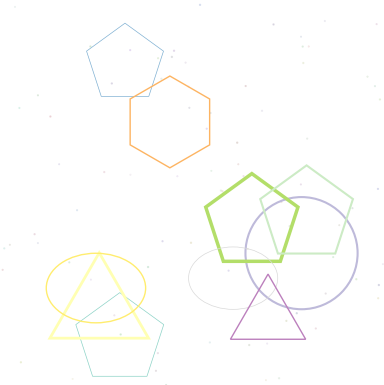[{"shape": "pentagon", "thickness": 0.5, "radius": 0.6, "center": [0.311, 0.12]}, {"shape": "triangle", "thickness": 2, "radius": 0.74, "center": [0.258, 0.196]}, {"shape": "circle", "thickness": 1.5, "radius": 0.73, "center": [0.783, 0.342]}, {"shape": "pentagon", "thickness": 0.5, "radius": 0.53, "center": [0.325, 0.835]}, {"shape": "hexagon", "thickness": 1, "radius": 0.6, "center": [0.441, 0.683]}, {"shape": "pentagon", "thickness": 2.5, "radius": 0.63, "center": [0.654, 0.423]}, {"shape": "oval", "thickness": 0.5, "radius": 0.58, "center": [0.606, 0.278]}, {"shape": "triangle", "thickness": 1, "radius": 0.56, "center": [0.696, 0.175]}, {"shape": "pentagon", "thickness": 1.5, "radius": 0.63, "center": [0.796, 0.444]}, {"shape": "oval", "thickness": 1, "radius": 0.65, "center": [0.249, 0.252]}]